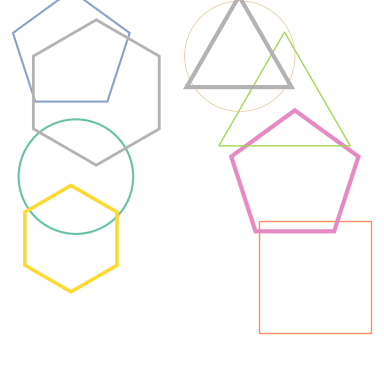[{"shape": "circle", "thickness": 1.5, "radius": 0.74, "center": [0.197, 0.541]}, {"shape": "square", "thickness": 1, "radius": 0.73, "center": [0.818, 0.28]}, {"shape": "pentagon", "thickness": 1.5, "radius": 0.8, "center": [0.185, 0.865]}, {"shape": "pentagon", "thickness": 3, "radius": 0.87, "center": [0.766, 0.54]}, {"shape": "triangle", "thickness": 1, "radius": 0.99, "center": [0.739, 0.72]}, {"shape": "hexagon", "thickness": 2.5, "radius": 0.69, "center": [0.184, 0.38]}, {"shape": "circle", "thickness": 0.5, "radius": 0.72, "center": [0.623, 0.854]}, {"shape": "hexagon", "thickness": 2, "radius": 0.94, "center": [0.25, 0.76]}, {"shape": "triangle", "thickness": 3, "radius": 0.79, "center": [0.621, 0.853]}]